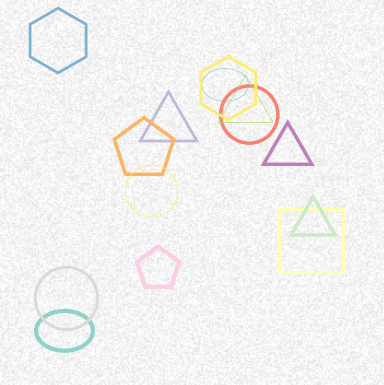[{"shape": "oval", "thickness": 3, "radius": 0.37, "center": [0.168, 0.141]}, {"shape": "oval", "thickness": 0.5, "radius": 0.3, "center": [0.585, 0.78]}, {"shape": "square", "thickness": 2, "radius": 0.41, "center": [0.808, 0.375]}, {"shape": "triangle", "thickness": 2, "radius": 0.43, "center": [0.438, 0.676]}, {"shape": "circle", "thickness": 2.5, "radius": 0.37, "center": [0.647, 0.702]}, {"shape": "hexagon", "thickness": 2, "radius": 0.42, "center": [0.151, 0.895]}, {"shape": "pentagon", "thickness": 2.5, "radius": 0.41, "center": [0.374, 0.613]}, {"shape": "triangle", "thickness": 0.5, "radius": 0.41, "center": [0.638, 0.723]}, {"shape": "pentagon", "thickness": 3, "radius": 0.29, "center": [0.411, 0.302]}, {"shape": "circle", "thickness": 2, "radius": 0.41, "center": [0.173, 0.225]}, {"shape": "triangle", "thickness": 2.5, "radius": 0.36, "center": [0.747, 0.609]}, {"shape": "triangle", "thickness": 2.5, "radius": 0.33, "center": [0.814, 0.423]}, {"shape": "circle", "thickness": 0.5, "radius": 0.34, "center": [0.394, 0.504]}, {"shape": "hexagon", "thickness": 2, "radius": 0.41, "center": [0.593, 0.771]}]